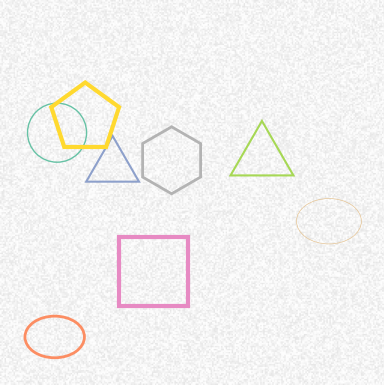[{"shape": "circle", "thickness": 1, "radius": 0.38, "center": [0.148, 0.655]}, {"shape": "oval", "thickness": 2, "radius": 0.39, "center": [0.142, 0.125]}, {"shape": "triangle", "thickness": 1.5, "radius": 0.4, "center": [0.292, 0.568]}, {"shape": "square", "thickness": 3, "radius": 0.45, "center": [0.398, 0.294]}, {"shape": "triangle", "thickness": 1.5, "radius": 0.47, "center": [0.68, 0.592]}, {"shape": "pentagon", "thickness": 3, "radius": 0.46, "center": [0.221, 0.693]}, {"shape": "oval", "thickness": 0.5, "radius": 0.42, "center": [0.854, 0.425]}, {"shape": "hexagon", "thickness": 2, "radius": 0.43, "center": [0.446, 0.584]}]